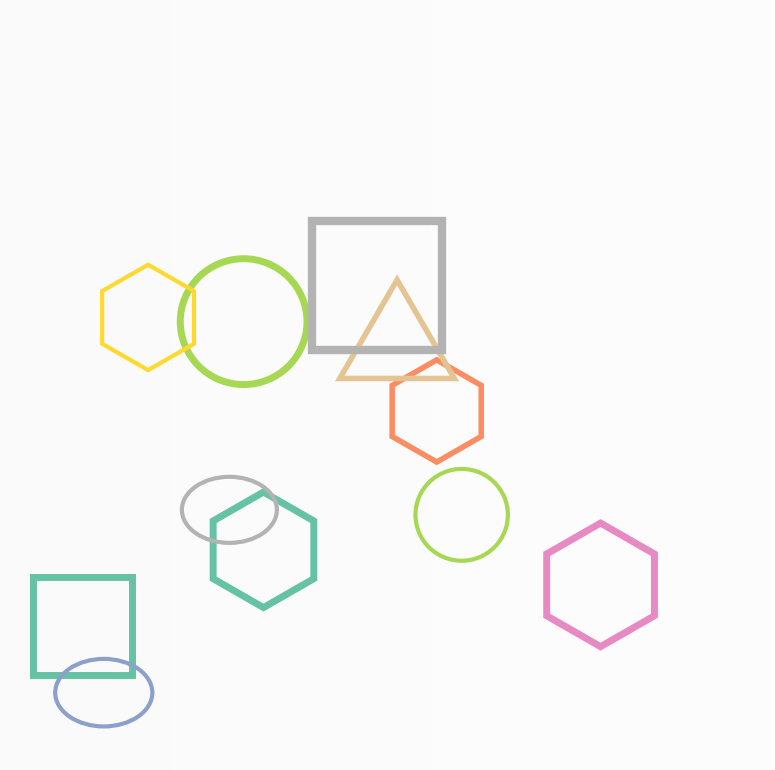[{"shape": "hexagon", "thickness": 2.5, "radius": 0.38, "center": [0.34, 0.286]}, {"shape": "square", "thickness": 2.5, "radius": 0.32, "center": [0.107, 0.187]}, {"shape": "hexagon", "thickness": 2, "radius": 0.33, "center": [0.563, 0.466]}, {"shape": "oval", "thickness": 1.5, "radius": 0.31, "center": [0.134, 0.1]}, {"shape": "hexagon", "thickness": 2.5, "radius": 0.4, "center": [0.775, 0.24]}, {"shape": "circle", "thickness": 1.5, "radius": 0.3, "center": [0.596, 0.331]}, {"shape": "circle", "thickness": 2.5, "radius": 0.41, "center": [0.314, 0.582]}, {"shape": "hexagon", "thickness": 1.5, "radius": 0.34, "center": [0.191, 0.588]}, {"shape": "triangle", "thickness": 2, "radius": 0.43, "center": [0.512, 0.551]}, {"shape": "oval", "thickness": 1.5, "radius": 0.31, "center": [0.296, 0.338]}, {"shape": "square", "thickness": 3, "radius": 0.42, "center": [0.486, 0.629]}]